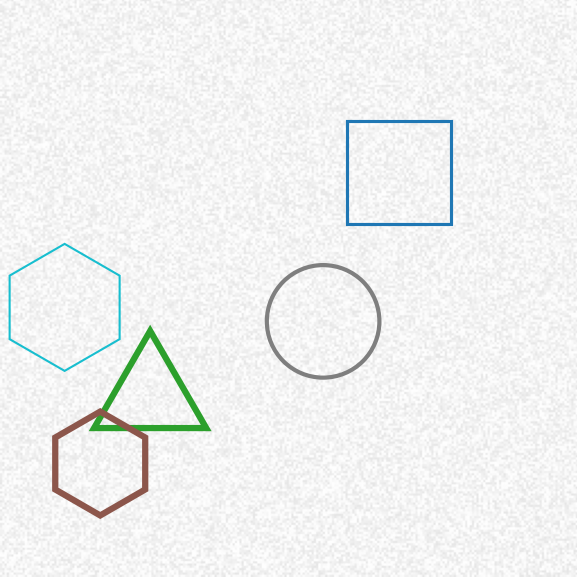[{"shape": "square", "thickness": 1.5, "radius": 0.45, "center": [0.691, 0.7]}, {"shape": "triangle", "thickness": 3, "radius": 0.56, "center": [0.26, 0.314]}, {"shape": "hexagon", "thickness": 3, "radius": 0.45, "center": [0.174, 0.197]}, {"shape": "circle", "thickness": 2, "radius": 0.49, "center": [0.56, 0.443]}, {"shape": "hexagon", "thickness": 1, "radius": 0.55, "center": [0.112, 0.467]}]